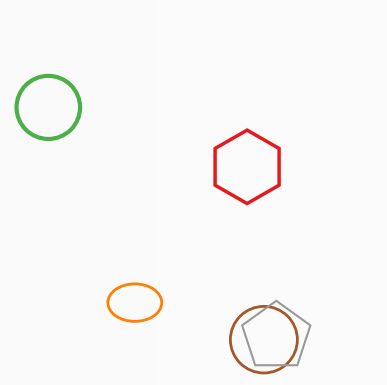[{"shape": "hexagon", "thickness": 2.5, "radius": 0.48, "center": [0.638, 0.567]}, {"shape": "circle", "thickness": 3, "radius": 0.41, "center": [0.125, 0.721]}, {"shape": "oval", "thickness": 2, "radius": 0.35, "center": [0.348, 0.214]}, {"shape": "circle", "thickness": 2, "radius": 0.43, "center": [0.681, 0.118]}, {"shape": "pentagon", "thickness": 1.5, "radius": 0.46, "center": [0.713, 0.126]}]